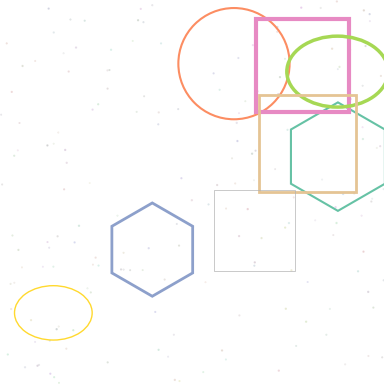[{"shape": "hexagon", "thickness": 1.5, "radius": 0.7, "center": [0.878, 0.593]}, {"shape": "circle", "thickness": 1.5, "radius": 0.72, "center": [0.608, 0.835]}, {"shape": "hexagon", "thickness": 2, "radius": 0.61, "center": [0.396, 0.352]}, {"shape": "square", "thickness": 3, "radius": 0.6, "center": [0.786, 0.83]}, {"shape": "oval", "thickness": 2.5, "radius": 0.66, "center": [0.877, 0.814]}, {"shape": "oval", "thickness": 1, "radius": 0.5, "center": [0.139, 0.187]}, {"shape": "square", "thickness": 2, "radius": 0.63, "center": [0.8, 0.626]}, {"shape": "square", "thickness": 0.5, "radius": 0.53, "center": [0.662, 0.402]}]